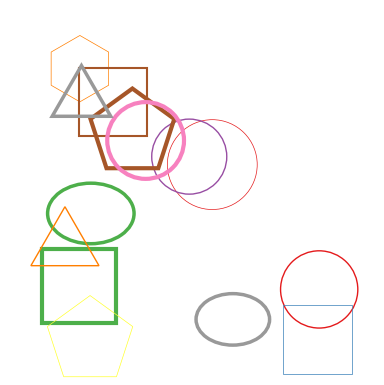[{"shape": "circle", "thickness": 0.5, "radius": 0.58, "center": [0.551, 0.572]}, {"shape": "circle", "thickness": 1, "radius": 0.5, "center": [0.829, 0.248]}, {"shape": "square", "thickness": 0.5, "radius": 0.45, "center": [0.825, 0.118]}, {"shape": "square", "thickness": 3, "radius": 0.48, "center": [0.205, 0.257]}, {"shape": "oval", "thickness": 2.5, "radius": 0.56, "center": [0.236, 0.446]}, {"shape": "circle", "thickness": 1, "radius": 0.49, "center": [0.492, 0.593]}, {"shape": "triangle", "thickness": 1, "radius": 0.51, "center": [0.169, 0.361]}, {"shape": "hexagon", "thickness": 0.5, "radius": 0.43, "center": [0.207, 0.822]}, {"shape": "pentagon", "thickness": 0.5, "radius": 0.58, "center": [0.234, 0.116]}, {"shape": "pentagon", "thickness": 3, "radius": 0.57, "center": [0.344, 0.656]}, {"shape": "square", "thickness": 1.5, "radius": 0.44, "center": [0.293, 0.735]}, {"shape": "circle", "thickness": 3, "radius": 0.5, "center": [0.378, 0.635]}, {"shape": "triangle", "thickness": 2.5, "radius": 0.44, "center": [0.212, 0.742]}, {"shape": "oval", "thickness": 2.5, "radius": 0.48, "center": [0.605, 0.17]}]